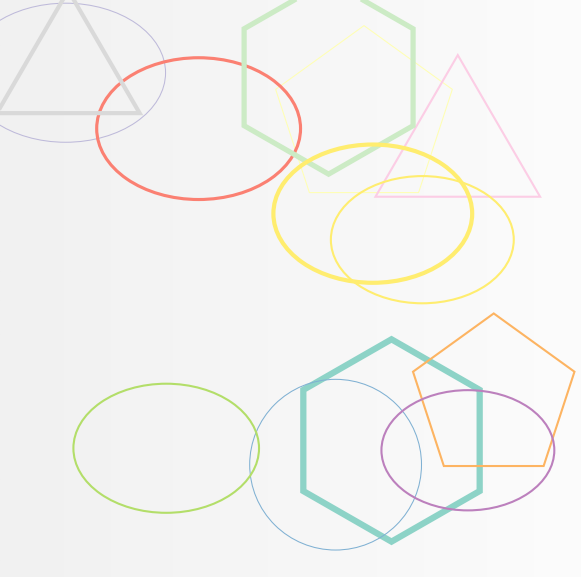[{"shape": "hexagon", "thickness": 3, "radius": 0.88, "center": [0.674, 0.236]}, {"shape": "pentagon", "thickness": 0.5, "radius": 0.8, "center": [0.626, 0.795]}, {"shape": "oval", "thickness": 0.5, "radius": 0.86, "center": [0.113, 0.873]}, {"shape": "oval", "thickness": 1.5, "radius": 0.88, "center": [0.342, 0.776]}, {"shape": "circle", "thickness": 0.5, "radius": 0.74, "center": [0.577, 0.194]}, {"shape": "pentagon", "thickness": 1, "radius": 0.73, "center": [0.849, 0.31]}, {"shape": "oval", "thickness": 1, "radius": 0.8, "center": [0.286, 0.223]}, {"shape": "triangle", "thickness": 1, "radius": 0.82, "center": [0.788, 0.74]}, {"shape": "triangle", "thickness": 2, "radius": 0.71, "center": [0.117, 0.874]}, {"shape": "oval", "thickness": 1, "radius": 0.74, "center": [0.805, 0.219]}, {"shape": "hexagon", "thickness": 2.5, "radius": 0.84, "center": [0.565, 0.865]}, {"shape": "oval", "thickness": 1, "radius": 0.79, "center": [0.727, 0.584]}, {"shape": "oval", "thickness": 2, "radius": 0.86, "center": [0.641, 0.629]}]